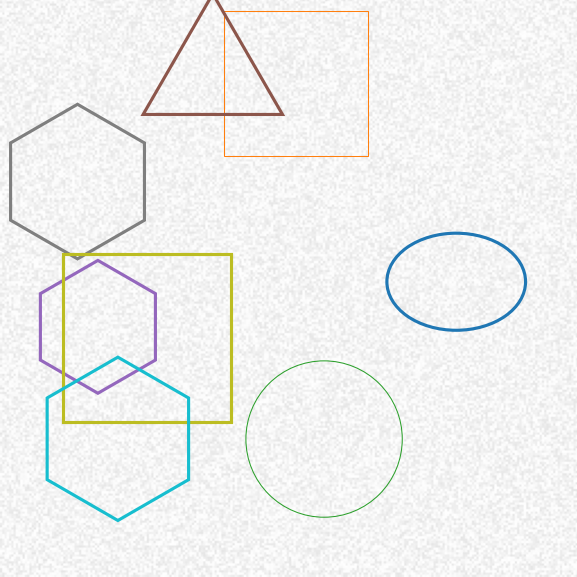[{"shape": "oval", "thickness": 1.5, "radius": 0.6, "center": [0.79, 0.511]}, {"shape": "square", "thickness": 0.5, "radius": 0.62, "center": [0.512, 0.854]}, {"shape": "circle", "thickness": 0.5, "radius": 0.68, "center": [0.561, 0.239]}, {"shape": "hexagon", "thickness": 1.5, "radius": 0.58, "center": [0.17, 0.433]}, {"shape": "triangle", "thickness": 1.5, "radius": 0.7, "center": [0.368, 0.871]}, {"shape": "hexagon", "thickness": 1.5, "radius": 0.67, "center": [0.134, 0.685]}, {"shape": "square", "thickness": 1.5, "radius": 0.73, "center": [0.254, 0.413]}, {"shape": "hexagon", "thickness": 1.5, "radius": 0.71, "center": [0.204, 0.239]}]